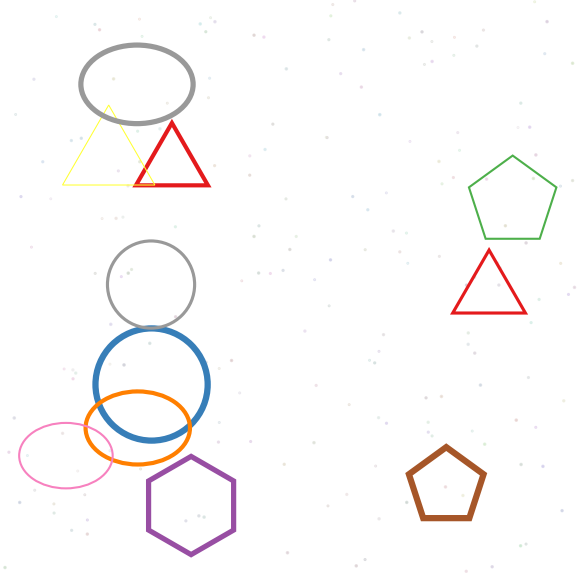[{"shape": "triangle", "thickness": 1.5, "radius": 0.36, "center": [0.847, 0.493]}, {"shape": "triangle", "thickness": 2, "radius": 0.36, "center": [0.298, 0.714]}, {"shape": "circle", "thickness": 3, "radius": 0.49, "center": [0.262, 0.333]}, {"shape": "pentagon", "thickness": 1, "radius": 0.4, "center": [0.888, 0.65]}, {"shape": "hexagon", "thickness": 2.5, "radius": 0.43, "center": [0.331, 0.124]}, {"shape": "oval", "thickness": 2, "radius": 0.45, "center": [0.239, 0.258]}, {"shape": "triangle", "thickness": 0.5, "radius": 0.46, "center": [0.188, 0.725]}, {"shape": "pentagon", "thickness": 3, "radius": 0.34, "center": [0.773, 0.157]}, {"shape": "oval", "thickness": 1, "radius": 0.4, "center": [0.114, 0.21]}, {"shape": "oval", "thickness": 2.5, "radius": 0.49, "center": [0.237, 0.853]}, {"shape": "circle", "thickness": 1.5, "radius": 0.38, "center": [0.262, 0.506]}]